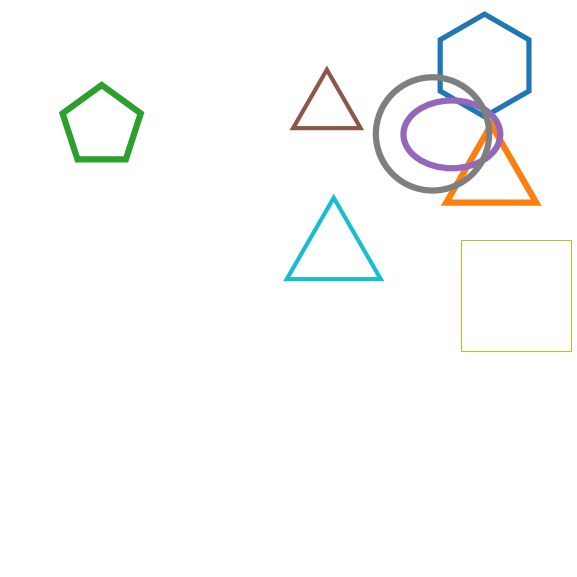[{"shape": "hexagon", "thickness": 2.5, "radius": 0.44, "center": [0.839, 0.886]}, {"shape": "triangle", "thickness": 3, "radius": 0.45, "center": [0.851, 0.693]}, {"shape": "pentagon", "thickness": 3, "radius": 0.36, "center": [0.176, 0.781]}, {"shape": "oval", "thickness": 3, "radius": 0.42, "center": [0.782, 0.766]}, {"shape": "triangle", "thickness": 2, "radius": 0.34, "center": [0.566, 0.811]}, {"shape": "circle", "thickness": 3, "radius": 0.49, "center": [0.749, 0.767]}, {"shape": "square", "thickness": 0.5, "radius": 0.48, "center": [0.893, 0.487]}, {"shape": "triangle", "thickness": 2, "radius": 0.47, "center": [0.578, 0.563]}]